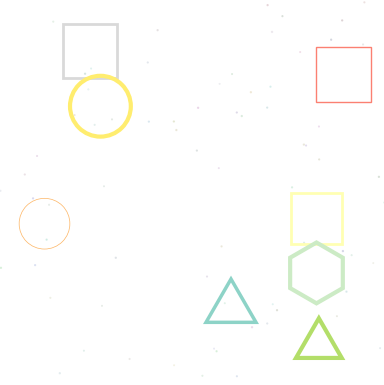[{"shape": "triangle", "thickness": 2.5, "radius": 0.37, "center": [0.6, 0.2]}, {"shape": "square", "thickness": 2, "radius": 0.33, "center": [0.823, 0.432]}, {"shape": "square", "thickness": 1, "radius": 0.36, "center": [0.893, 0.807]}, {"shape": "circle", "thickness": 0.5, "radius": 0.33, "center": [0.116, 0.419]}, {"shape": "triangle", "thickness": 3, "radius": 0.34, "center": [0.828, 0.105]}, {"shape": "square", "thickness": 2, "radius": 0.36, "center": [0.234, 0.868]}, {"shape": "hexagon", "thickness": 3, "radius": 0.39, "center": [0.822, 0.291]}, {"shape": "circle", "thickness": 3, "radius": 0.39, "center": [0.261, 0.724]}]